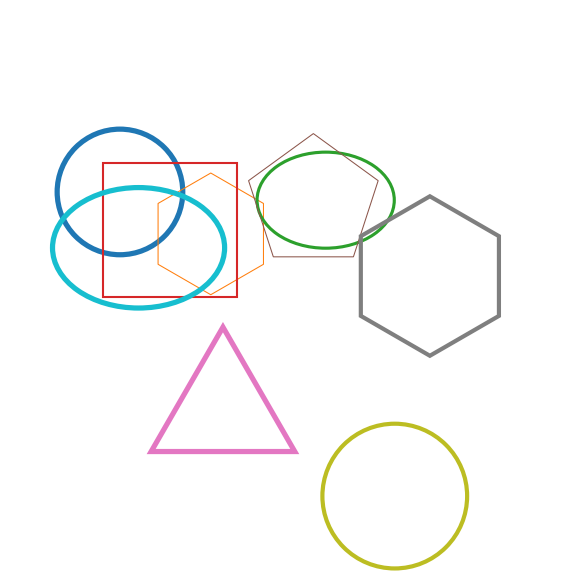[{"shape": "circle", "thickness": 2.5, "radius": 0.54, "center": [0.208, 0.667]}, {"shape": "hexagon", "thickness": 0.5, "radius": 0.53, "center": [0.365, 0.594]}, {"shape": "oval", "thickness": 1.5, "radius": 0.59, "center": [0.564, 0.653]}, {"shape": "square", "thickness": 1, "radius": 0.58, "center": [0.295, 0.601]}, {"shape": "pentagon", "thickness": 0.5, "radius": 0.59, "center": [0.543, 0.65]}, {"shape": "triangle", "thickness": 2.5, "radius": 0.72, "center": [0.386, 0.289]}, {"shape": "hexagon", "thickness": 2, "radius": 0.69, "center": [0.744, 0.521]}, {"shape": "circle", "thickness": 2, "radius": 0.63, "center": [0.684, 0.14]}, {"shape": "oval", "thickness": 2.5, "radius": 0.74, "center": [0.24, 0.57]}]